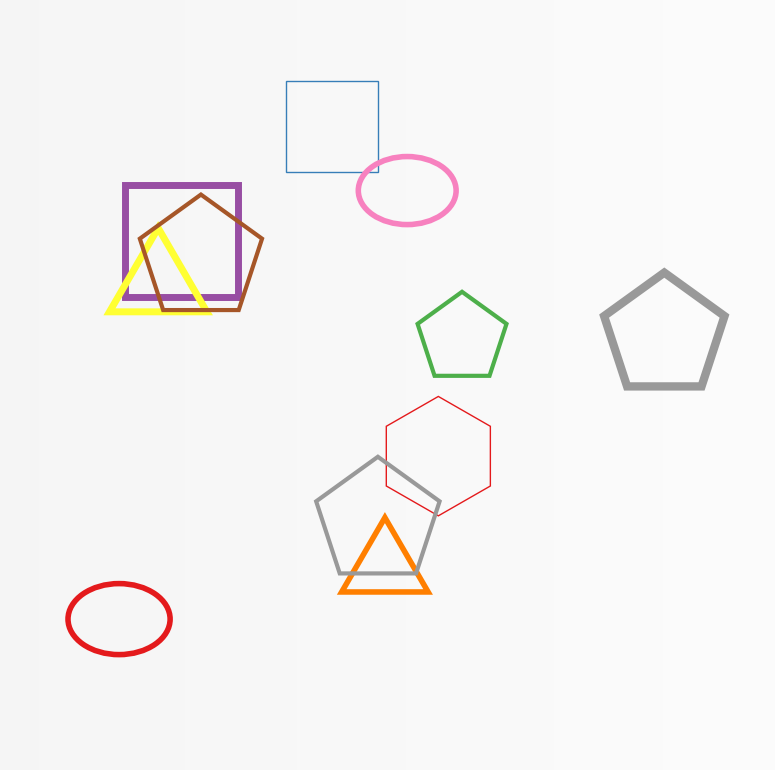[{"shape": "hexagon", "thickness": 0.5, "radius": 0.39, "center": [0.566, 0.408]}, {"shape": "oval", "thickness": 2, "radius": 0.33, "center": [0.154, 0.196]}, {"shape": "square", "thickness": 0.5, "radius": 0.3, "center": [0.428, 0.836]}, {"shape": "pentagon", "thickness": 1.5, "radius": 0.3, "center": [0.596, 0.561]}, {"shape": "square", "thickness": 2.5, "radius": 0.36, "center": [0.235, 0.687]}, {"shape": "triangle", "thickness": 2, "radius": 0.32, "center": [0.497, 0.263]}, {"shape": "triangle", "thickness": 2.5, "radius": 0.36, "center": [0.204, 0.631]}, {"shape": "pentagon", "thickness": 1.5, "radius": 0.41, "center": [0.259, 0.664]}, {"shape": "oval", "thickness": 2, "radius": 0.32, "center": [0.525, 0.753]}, {"shape": "pentagon", "thickness": 3, "radius": 0.41, "center": [0.857, 0.564]}, {"shape": "pentagon", "thickness": 1.5, "radius": 0.42, "center": [0.488, 0.323]}]